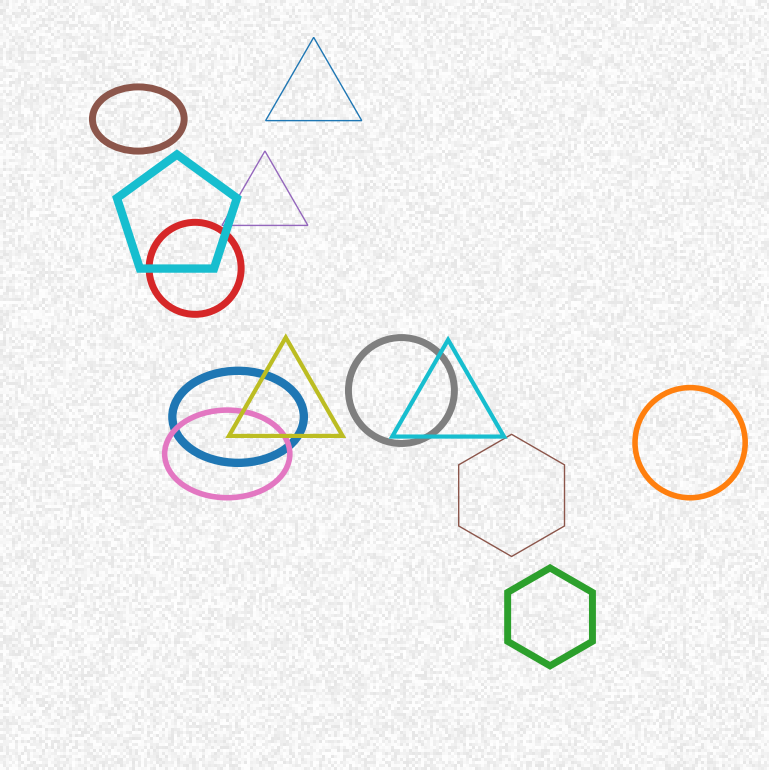[{"shape": "oval", "thickness": 3, "radius": 0.43, "center": [0.309, 0.459]}, {"shape": "triangle", "thickness": 0.5, "radius": 0.36, "center": [0.407, 0.879]}, {"shape": "circle", "thickness": 2, "radius": 0.36, "center": [0.896, 0.425]}, {"shape": "hexagon", "thickness": 2.5, "radius": 0.32, "center": [0.714, 0.199]}, {"shape": "circle", "thickness": 2.5, "radius": 0.3, "center": [0.253, 0.652]}, {"shape": "triangle", "thickness": 0.5, "radius": 0.32, "center": [0.344, 0.739]}, {"shape": "oval", "thickness": 2.5, "radius": 0.3, "center": [0.18, 0.845]}, {"shape": "hexagon", "thickness": 0.5, "radius": 0.4, "center": [0.664, 0.357]}, {"shape": "oval", "thickness": 2, "radius": 0.41, "center": [0.295, 0.411]}, {"shape": "circle", "thickness": 2.5, "radius": 0.34, "center": [0.521, 0.493]}, {"shape": "triangle", "thickness": 1.5, "radius": 0.43, "center": [0.371, 0.477]}, {"shape": "triangle", "thickness": 1.5, "radius": 0.42, "center": [0.582, 0.475]}, {"shape": "pentagon", "thickness": 3, "radius": 0.41, "center": [0.23, 0.717]}]